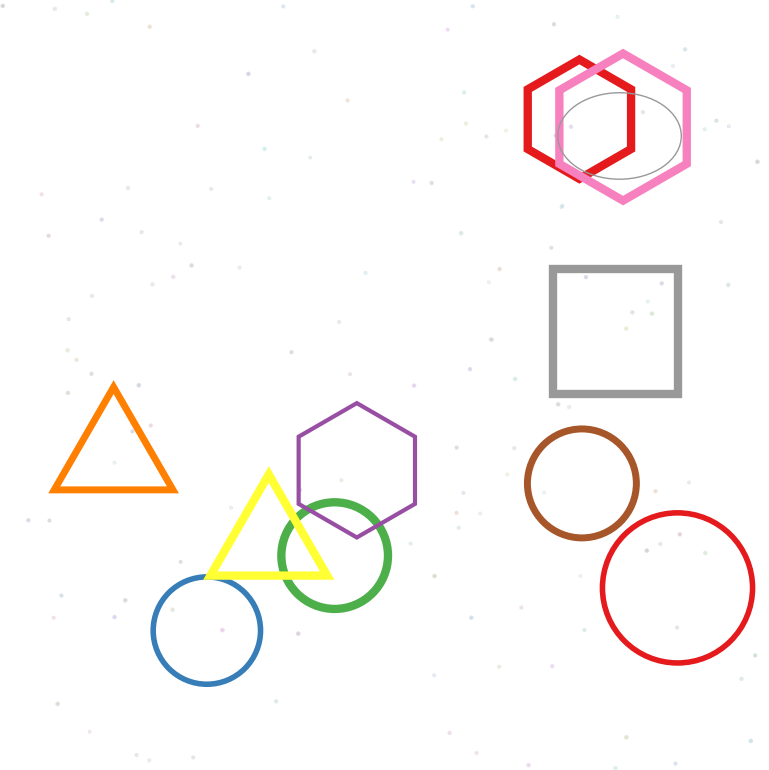[{"shape": "circle", "thickness": 2, "radius": 0.49, "center": [0.88, 0.236]}, {"shape": "hexagon", "thickness": 3, "radius": 0.39, "center": [0.752, 0.845]}, {"shape": "circle", "thickness": 2, "radius": 0.35, "center": [0.269, 0.181]}, {"shape": "circle", "thickness": 3, "radius": 0.35, "center": [0.435, 0.278]}, {"shape": "hexagon", "thickness": 1.5, "radius": 0.44, "center": [0.463, 0.389]}, {"shape": "triangle", "thickness": 2.5, "radius": 0.44, "center": [0.148, 0.408]}, {"shape": "triangle", "thickness": 3, "radius": 0.44, "center": [0.349, 0.296]}, {"shape": "circle", "thickness": 2.5, "radius": 0.35, "center": [0.756, 0.372]}, {"shape": "hexagon", "thickness": 3, "radius": 0.48, "center": [0.809, 0.835]}, {"shape": "oval", "thickness": 0.5, "radius": 0.4, "center": [0.805, 0.823]}, {"shape": "square", "thickness": 3, "radius": 0.41, "center": [0.8, 0.57]}]